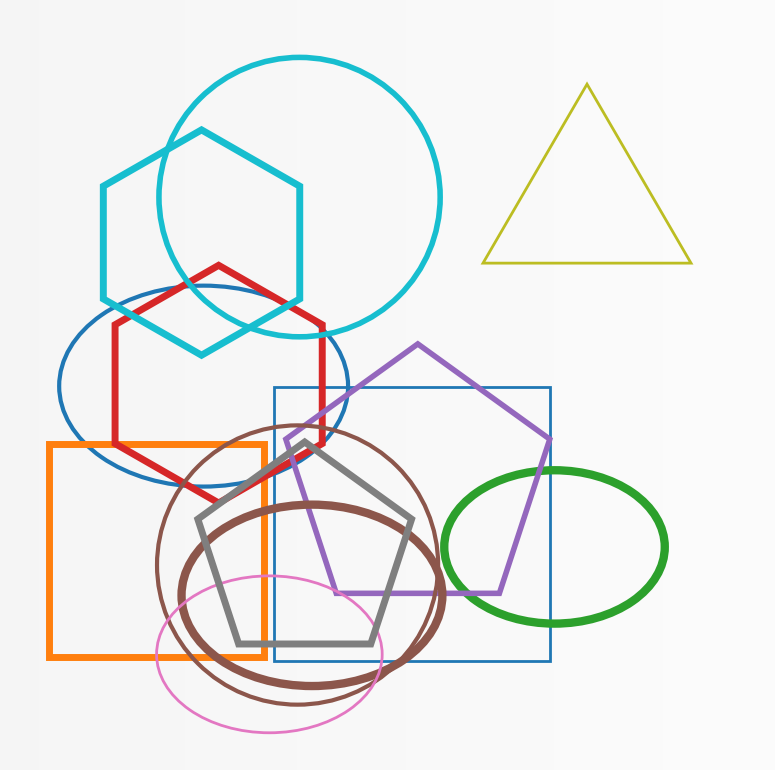[{"shape": "square", "thickness": 1, "radius": 0.89, "center": [0.532, 0.32]}, {"shape": "oval", "thickness": 1.5, "radius": 0.93, "center": [0.263, 0.499]}, {"shape": "square", "thickness": 2.5, "radius": 0.69, "center": [0.202, 0.285]}, {"shape": "oval", "thickness": 3, "radius": 0.71, "center": [0.716, 0.29]}, {"shape": "hexagon", "thickness": 2.5, "radius": 0.77, "center": [0.282, 0.501]}, {"shape": "pentagon", "thickness": 2, "radius": 0.9, "center": [0.539, 0.374]}, {"shape": "oval", "thickness": 3, "radius": 0.84, "center": [0.403, 0.227]}, {"shape": "circle", "thickness": 1.5, "radius": 0.91, "center": [0.384, 0.266]}, {"shape": "oval", "thickness": 1, "radius": 0.73, "center": [0.348, 0.15]}, {"shape": "pentagon", "thickness": 2.5, "radius": 0.73, "center": [0.393, 0.281]}, {"shape": "triangle", "thickness": 1, "radius": 0.77, "center": [0.757, 0.736]}, {"shape": "circle", "thickness": 2, "radius": 0.91, "center": [0.387, 0.744]}, {"shape": "hexagon", "thickness": 2.5, "radius": 0.73, "center": [0.26, 0.685]}]